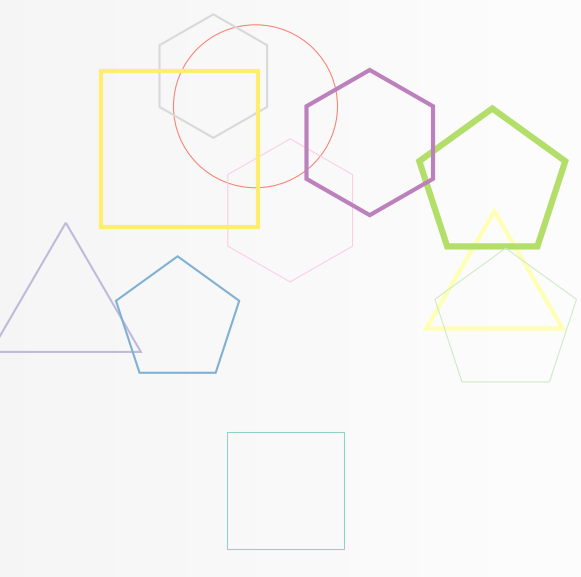[{"shape": "square", "thickness": 0.5, "radius": 0.5, "center": [0.491, 0.15]}, {"shape": "triangle", "thickness": 2, "radius": 0.68, "center": [0.851, 0.498]}, {"shape": "triangle", "thickness": 1, "radius": 0.75, "center": [0.113, 0.464]}, {"shape": "circle", "thickness": 0.5, "radius": 0.71, "center": [0.44, 0.815]}, {"shape": "pentagon", "thickness": 1, "radius": 0.56, "center": [0.306, 0.444]}, {"shape": "pentagon", "thickness": 3, "radius": 0.66, "center": [0.847, 0.679]}, {"shape": "hexagon", "thickness": 0.5, "radius": 0.62, "center": [0.499, 0.635]}, {"shape": "hexagon", "thickness": 1, "radius": 0.53, "center": [0.367, 0.867]}, {"shape": "hexagon", "thickness": 2, "radius": 0.63, "center": [0.636, 0.752]}, {"shape": "pentagon", "thickness": 0.5, "radius": 0.64, "center": [0.87, 0.441]}, {"shape": "square", "thickness": 2, "radius": 0.68, "center": [0.309, 0.741]}]